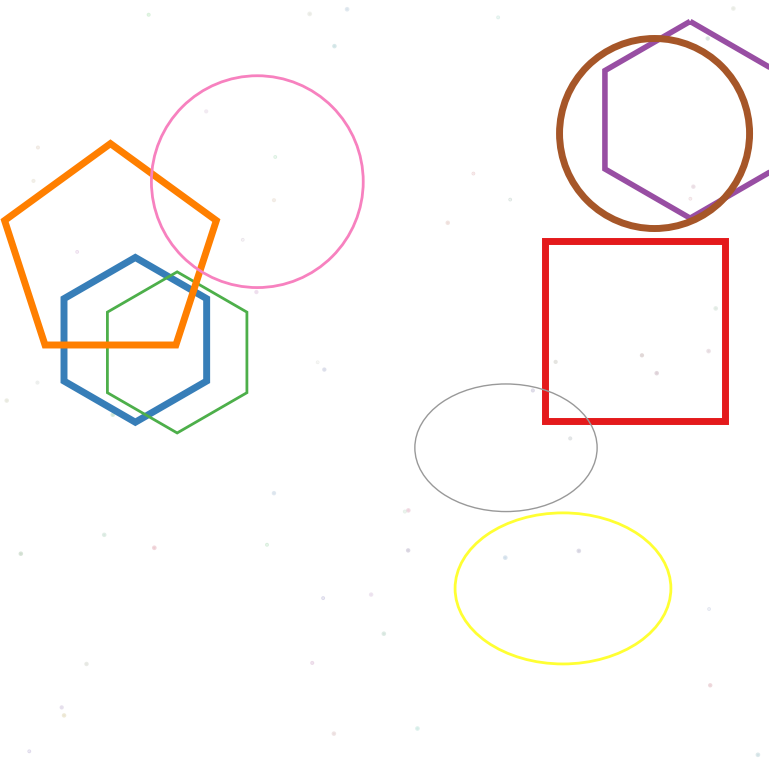[{"shape": "square", "thickness": 2.5, "radius": 0.58, "center": [0.825, 0.57]}, {"shape": "hexagon", "thickness": 2.5, "radius": 0.53, "center": [0.176, 0.559]}, {"shape": "hexagon", "thickness": 1, "radius": 0.52, "center": [0.23, 0.542]}, {"shape": "hexagon", "thickness": 2, "radius": 0.64, "center": [0.896, 0.844]}, {"shape": "pentagon", "thickness": 2.5, "radius": 0.72, "center": [0.143, 0.669]}, {"shape": "oval", "thickness": 1, "radius": 0.7, "center": [0.731, 0.236]}, {"shape": "circle", "thickness": 2.5, "radius": 0.62, "center": [0.85, 0.827]}, {"shape": "circle", "thickness": 1, "radius": 0.69, "center": [0.334, 0.764]}, {"shape": "oval", "thickness": 0.5, "radius": 0.59, "center": [0.657, 0.418]}]